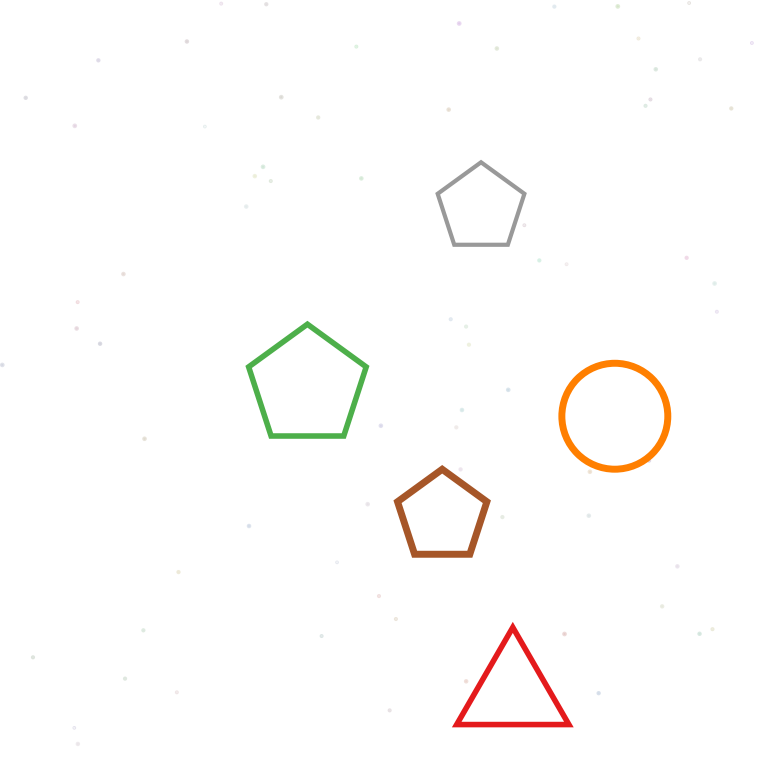[{"shape": "triangle", "thickness": 2, "radius": 0.42, "center": [0.666, 0.101]}, {"shape": "pentagon", "thickness": 2, "radius": 0.4, "center": [0.399, 0.499]}, {"shape": "circle", "thickness": 2.5, "radius": 0.34, "center": [0.798, 0.459]}, {"shape": "pentagon", "thickness": 2.5, "radius": 0.31, "center": [0.574, 0.33]}, {"shape": "pentagon", "thickness": 1.5, "radius": 0.3, "center": [0.625, 0.73]}]